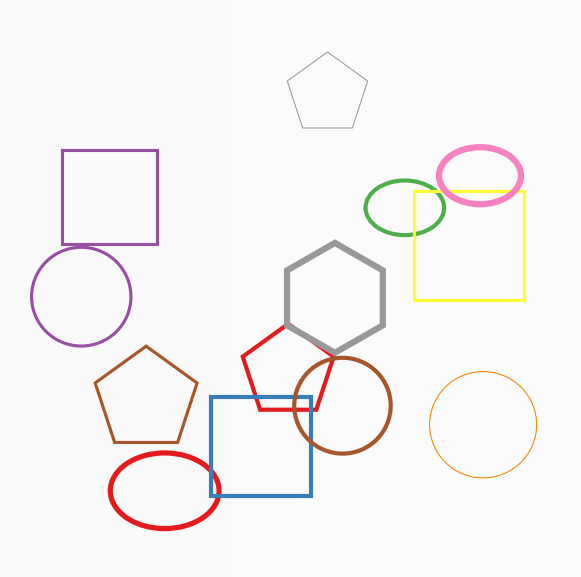[{"shape": "oval", "thickness": 2.5, "radius": 0.47, "center": [0.283, 0.149]}, {"shape": "pentagon", "thickness": 2, "radius": 0.41, "center": [0.496, 0.356]}, {"shape": "square", "thickness": 2, "radius": 0.43, "center": [0.449, 0.226]}, {"shape": "oval", "thickness": 2, "radius": 0.34, "center": [0.696, 0.639]}, {"shape": "square", "thickness": 1.5, "radius": 0.4, "center": [0.188, 0.658]}, {"shape": "circle", "thickness": 1.5, "radius": 0.43, "center": [0.14, 0.485]}, {"shape": "circle", "thickness": 0.5, "radius": 0.46, "center": [0.831, 0.264]}, {"shape": "square", "thickness": 1.5, "radius": 0.47, "center": [0.807, 0.575]}, {"shape": "circle", "thickness": 2, "radius": 0.41, "center": [0.589, 0.297]}, {"shape": "pentagon", "thickness": 1.5, "radius": 0.46, "center": [0.251, 0.307]}, {"shape": "oval", "thickness": 3, "radius": 0.35, "center": [0.826, 0.695]}, {"shape": "hexagon", "thickness": 3, "radius": 0.48, "center": [0.576, 0.483]}, {"shape": "pentagon", "thickness": 0.5, "radius": 0.36, "center": [0.563, 0.836]}]